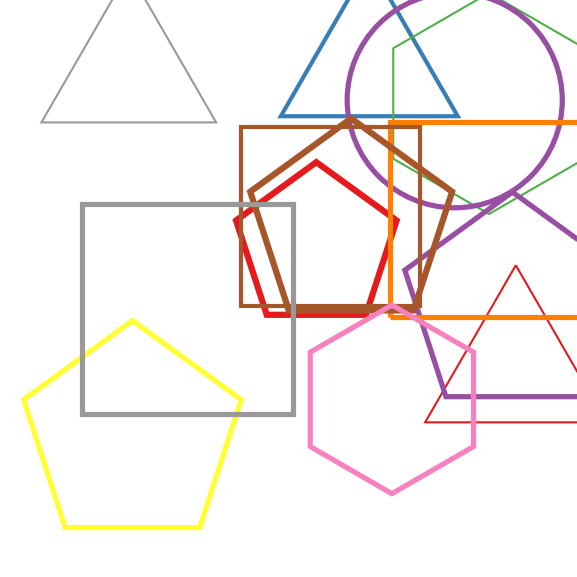[{"shape": "triangle", "thickness": 1, "radius": 0.91, "center": [0.893, 0.359]}, {"shape": "pentagon", "thickness": 3, "radius": 0.73, "center": [0.548, 0.572]}, {"shape": "triangle", "thickness": 2, "radius": 0.88, "center": [0.639, 0.886]}, {"shape": "hexagon", "thickness": 1, "radius": 0.96, "center": [0.847, 0.82]}, {"shape": "circle", "thickness": 2.5, "radius": 0.93, "center": [0.787, 0.826]}, {"shape": "pentagon", "thickness": 2.5, "radius": 0.98, "center": [0.887, 0.471]}, {"shape": "square", "thickness": 2.5, "radius": 0.84, "center": [0.844, 0.619]}, {"shape": "pentagon", "thickness": 2.5, "radius": 0.99, "center": [0.229, 0.246]}, {"shape": "square", "thickness": 2, "radius": 0.78, "center": [0.573, 0.624]}, {"shape": "pentagon", "thickness": 3, "radius": 0.92, "center": [0.608, 0.61]}, {"shape": "hexagon", "thickness": 2.5, "radius": 0.82, "center": [0.679, 0.308]}, {"shape": "square", "thickness": 2.5, "radius": 0.91, "center": [0.325, 0.464]}, {"shape": "triangle", "thickness": 1, "radius": 0.87, "center": [0.223, 0.874]}]